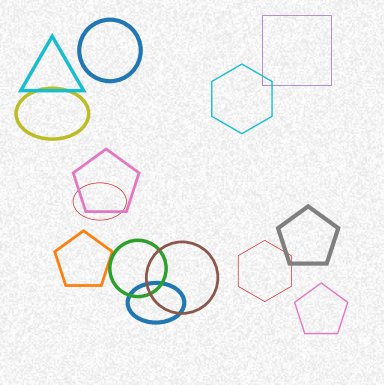[{"shape": "oval", "thickness": 3, "radius": 0.37, "center": [0.405, 0.214]}, {"shape": "circle", "thickness": 3, "radius": 0.4, "center": [0.286, 0.869]}, {"shape": "pentagon", "thickness": 2, "radius": 0.39, "center": [0.217, 0.322]}, {"shape": "circle", "thickness": 2.5, "radius": 0.37, "center": [0.358, 0.303]}, {"shape": "oval", "thickness": 0.5, "radius": 0.35, "center": [0.259, 0.477]}, {"shape": "hexagon", "thickness": 0.5, "radius": 0.4, "center": [0.688, 0.296]}, {"shape": "square", "thickness": 0.5, "radius": 0.45, "center": [0.77, 0.87]}, {"shape": "circle", "thickness": 2, "radius": 0.46, "center": [0.473, 0.279]}, {"shape": "pentagon", "thickness": 1, "radius": 0.36, "center": [0.834, 0.192]}, {"shape": "pentagon", "thickness": 2, "radius": 0.45, "center": [0.276, 0.523]}, {"shape": "pentagon", "thickness": 3, "radius": 0.41, "center": [0.8, 0.382]}, {"shape": "oval", "thickness": 2.5, "radius": 0.47, "center": [0.136, 0.705]}, {"shape": "triangle", "thickness": 2.5, "radius": 0.47, "center": [0.136, 0.812]}, {"shape": "hexagon", "thickness": 1, "radius": 0.45, "center": [0.628, 0.743]}]